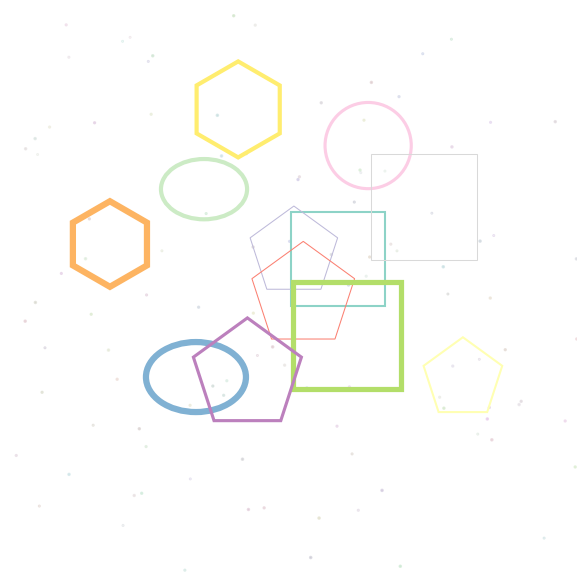[{"shape": "square", "thickness": 1, "radius": 0.41, "center": [0.586, 0.55]}, {"shape": "pentagon", "thickness": 1, "radius": 0.36, "center": [0.802, 0.344]}, {"shape": "pentagon", "thickness": 0.5, "radius": 0.4, "center": [0.509, 0.563]}, {"shape": "pentagon", "thickness": 0.5, "radius": 0.47, "center": [0.525, 0.488]}, {"shape": "oval", "thickness": 3, "radius": 0.43, "center": [0.339, 0.346]}, {"shape": "hexagon", "thickness": 3, "radius": 0.37, "center": [0.19, 0.577]}, {"shape": "square", "thickness": 2.5, "radius": 0.46, "center": [0.601, 0.418]}, {"shape": "circle", "thickness": 1.5, "radius": 0.37, "center": [0.637, 0.747]}, {"shape": "square", "thickness": 0.5, "radius": 0.46, "center": [0.734, 0.64]}, {"shape": "pentagon", "thickness": 1.5, "radius": 0.49, "center": [0.428, 0.35]}, {"shape": "oval", "thickness": 2, "radius": 0.37, "center": [0.353, 0.672]}, {"shape": "hexagon", "thickness": 2, "radius": 0.42, "center": [0.412, 0.81]}]